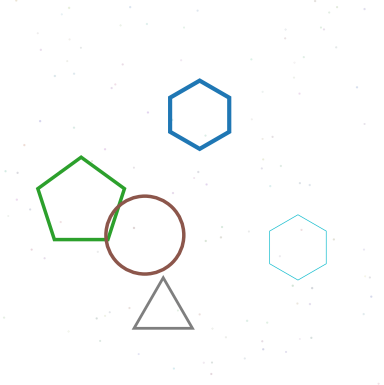[{"shape": "hexagon", "thickness": 3, "radius": 0.44, "center": [0.519, 0.702]}, {"shape": "pentagon", "thickness": 2.5, "radius": 0.59, "center": [0.211, 0.473]}, {"shape": "circle", "thickness": 2.5, "radius": 0.51, "center": [0.376, 0.389]}, {"shape": "triangle", "thickness": 2, "radius": 0.44, "center": [0.424, 0.191]}, {"shape": "hexagon", "thickness": 0.5, "radius": 0.42, "center": [0.774, 0.357]}]